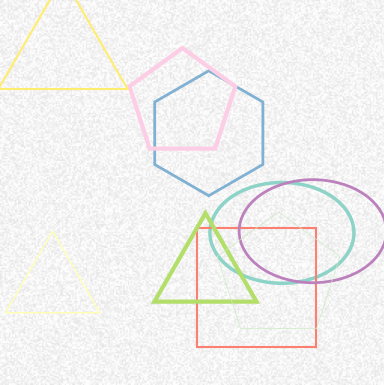[{"shape": "oval", "thickness": 2.5, "radius": 0.93, "center": [0.732, 0.395]}, {"shape": "triangle", "thickness": 1, "radius": 0.71, "center": [0.137, 0.258]}, {"shape": "square", "thickness": 1.5, "radius": 0.77, "center": [0.666, 0.253]}, {"shape": "hexagon", "thickness": 2, "radius": 0.81, "center": [0.542, 0.654]}, {"shape": "triangle", "thickness": 3, "radius": 0.77, "center": [0.534, 0.293]}, {"shape": "pentagon", "thickness": 3, "radius": 0.72, "center": [0.474, 0.731]}, {"shape": "oval", "thickness": 2, "radius": 0.96, "center": [0.812, 0.4]}, {"shape": "pentagon", "thickness": 0.5, "radius": 0.84, "center": [0.724, 0.282]}, {"shape": "triangle", "thickness": 1.5, "radius": 0.97, "center": [0.164, 0.866]}]